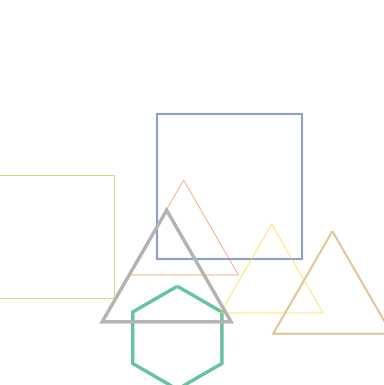[{"shape": "hexagon", "thickness": 2.5, "radius": 0.67, "center": [0.461, 0.123]}, {"shape": "triangle", "thickness": 0.5, "radius": 0.82, "center": [0.477, 0.368]}, {"shape": "square", "thickness": 1.5, "radius": 0.94, "center": [0.596, 0.516]}, {"shape": "square", "thickness": 0.5, "radius": 0.8, "center": [0.137, 0.386]}, {"shape": "triangle", "thickness": 0.5, "radius": 0.77, "center": [0.706, 0.264]}, {"shape": "triangle", "thickness": 1.5, "radius": 0.89, "center": [0.863, 0.222]}, {"shape": "triangle", "thickness": 2.5, "radius": 0.97, "center": [0.433, 0.261]}]